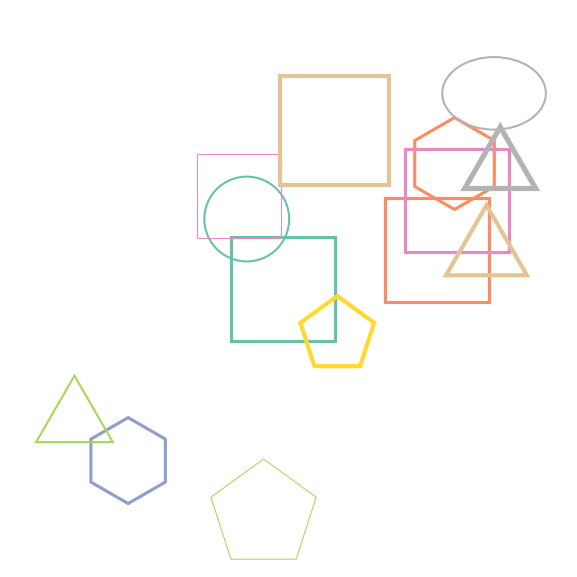[{"shape": "circle", "thickness": 1, "radius": 0.37, "center": [0.427, 0.62]}, {"shape": "square", "thickness": 1.5, "radius": 0.45, "center": [0.49, 0.499]}, {"shape": "square", "thickness": 1.5, "radius": 0.45, "center": [0.757, 0.566]}, {"shape": "hexagon", "thickness": 1.5, "radius": 0.4, "center": [0.787, 0.716]}, {"shape": "hexagon", "thickness": 1.5, "radius": 0.37, "center": [0.222, 0.202]}, {"shape": "square", "thickness": 1.5, "radius": 0.45, "center": [0.791, 0.652]}, {"shape": "square", "thickness": 0.5, "radius": 0.36, "center": [0.414, 0.659]}, {"shape": "pentagon", "thickness": 0.5, "radius": 0.48, "center": [0.456, 0.108]}, {"shape": "triangle", "thickness": 1, "radius": 0.38, "center": [0.129, 0.272]}, {"shape": "pentagon", "thickness": 2, "radius": 0.34, "center": [0.584, 0.419]}, {"shape": "square", "thickness": 2, "radius": 0.47, "center": [0.579, 0.773]}, {"shape": "triangle", "thickness": 2, "radius": 0.4, "center": [0.842, 0.563]}, {"shape": "triangle", "thickness": 2.5, "radius": 0.35, "center": [0.866, 0.708]}, {"shape": "oval", "thickness": 1, "radius": 0.45, "center": [0.856, 0.837]}]